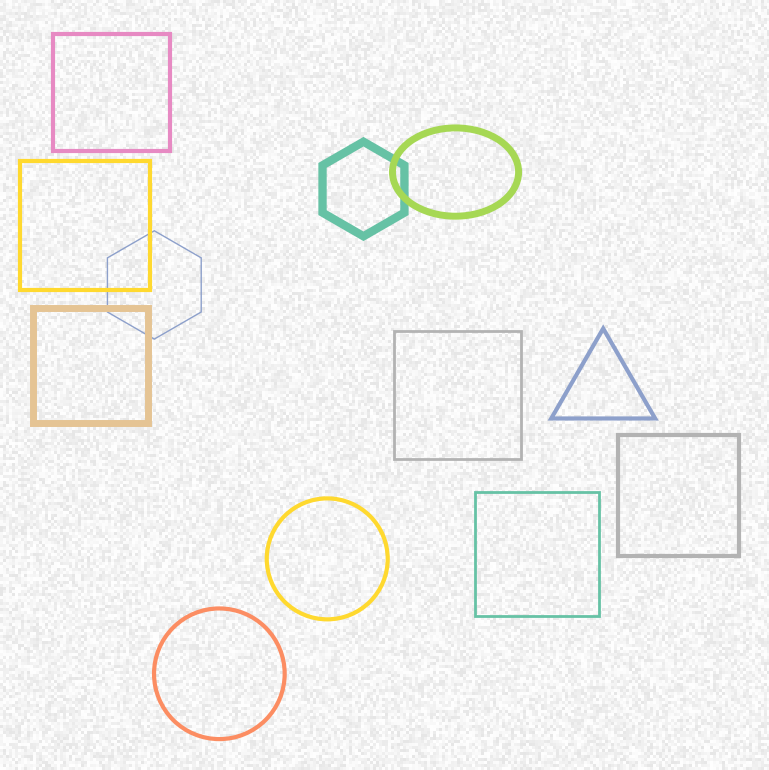[{"shape": "square", "thickness": 1, "radius": 0.4, "center": [0.698, 0.281]}, {"shape": "hexagon", "thickness": 3, "radius": 0.31, "center": [0.472, 0.755]}, {"shape": "circle", "thickness": 1.5, "radius": 0.42, "center": [0.285, 0.125]}, {"shape": "triangle", "thickness": 1.5, "radius": 0.39, "center": [0.783, 0.495]}, {"shape": "hexagon", "thickness": 0.5, "radius": 0.35, "center": [0.2, 0.63]}, {"shape": "square", "thickness": 1.5, "radius": 0.38, "center": [0.145, 0.88]}, {"shape": "oval", "thickness": 2.5, "radius": 0.41, "center": [0.592, 0.777]}, {"shape": "circle", "thickness": 1.5, "radius": 0.39, "center": [0.425, 0.274]}, {"shape": "square", "thickness": 1.5, "radius": 0.42, "center": [0.111, 0.707]}, {"shape": "square", "thickness": 2.5, "radius": 0.37, "center": [0.117, 0.525]}, {"shape": "square", "thickness": 1, "radius": 0.42, "center": [0.594, 0.487]}, {"shape": "square", "thickness": 1.5, "radius": 0.39, "center": [0.881, 0.356]}]